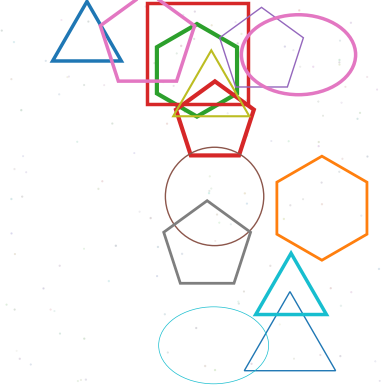[{"shape": "triangle", "thickness": 2.5, "radius": 0.52, "center": [0.226, 0.893]}, {"shape": "triangle", "thickness": 1, "radius": 0.68, "center": [0.753, 0.106]}, {"shape": "hexagon", "thickness": 2, "radius": 0.68, "center": [0.836, 0.459]}, {"shape": "hexagon", "thickness": 3, "radius": 0.6, "center": [0.512, 0.817]}, {"shape": "pentagon", "thickness": 3, "radius": 0.53, "center": [0.558, 0.682]}, {"shape": "square", "thickness": 2.5, "radius": 0.66, "center": [0.512, 0.86]}, {"shape": "pentagon", "thickness": 1, "radius": 0.57, "center": [0.679, 0.867]}, {"shape": "circle", "thickness": 1, "radius": 0.64, "center": [0.557, 0.49]}, {"shape": "pentagon", "thickness": 2.5, "radius": 0.64, "center": [0.383, 0.893]}, {"shape": "oval", "thickness": 2.5, "radius": 0.74, "center": [0.775, 0.858]}, {"shape": "pentagon", "thickness": 2, "radius": 0.59, "center": [0.538, 0.36]}, {"shape": "triangle", "thickness": 1.5, "radius": 0.57, "center": [0.549, 0.755]}, {"shape": "oval", "thickness": 0.5, "radius": 0.71, "center": [0.555, 0.103]}, {"shape": "triangle", "thickness": 2.5, "radius": 0.53, "center": [0.756, 0.236]}]